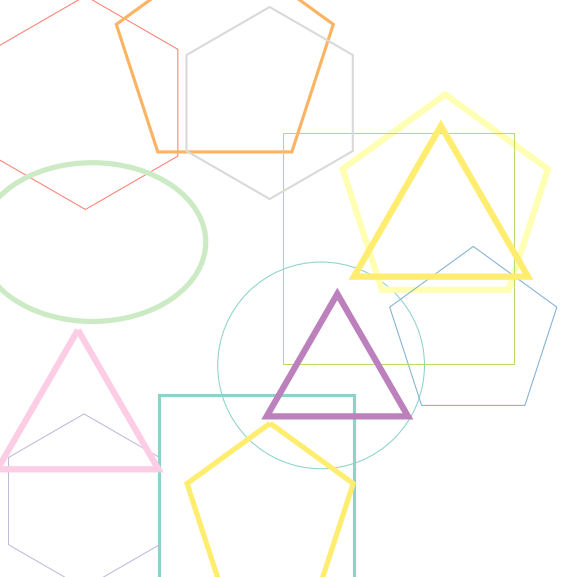[{"shape": "circle", "thickness": 0.5, "radius": 0.9, "center": [0.556, 0.366]}, {"shape": "square", "thickness": 1.5, "radius": 0.85, "center": [0.444, 0.146]}, {"shape": "pentagon", "thickness": 3, "radius": 0.93, "center": [0.771, 0.649]}, {"shape": "hexagon", "thickness": 0.5, "radius": 0.75, "center": [0.146, 0.131]}, {"shape": "hexagon", "thickness": 0.5, "radius": 0.92, "center": [0.148, 0.821]}, {"shape": "pentagon", "thickness": 0.5, "radius": 0.76, "center": [0.82, 0.42]}, {"shape": "pentagon", "thickness": 1.5, "radius": 0.99, "center": [0.389, 0.896]}, {"shape": "square", "thickness": 0.5, "radius": 1.0, "center": [0.69, 0.57]}, {"shape": "triangle", "thickness": 3, "radius": 0.8, "center": [0.135, 0.267]}, {"shape": "hexagon", "thickness": 1, "radius": 0.83, "center": [0.467, 0.821]}, {"shape": "triangle", "thickness": 3, "radius": 0.71, "center": [0.584, 0.349]}, {"shape": "oval", "thickness": 2.5, "radius": 0.98, "center": [0.16, 0.58]}, {"shape": "triangle", "thickness": 3, "radius": 0.87, "center": [0.764, 0.607]}, {"shape": "pentagon", "thickness": 2.5, "radius": 0.76, "center": [0.468, 0.115]}]